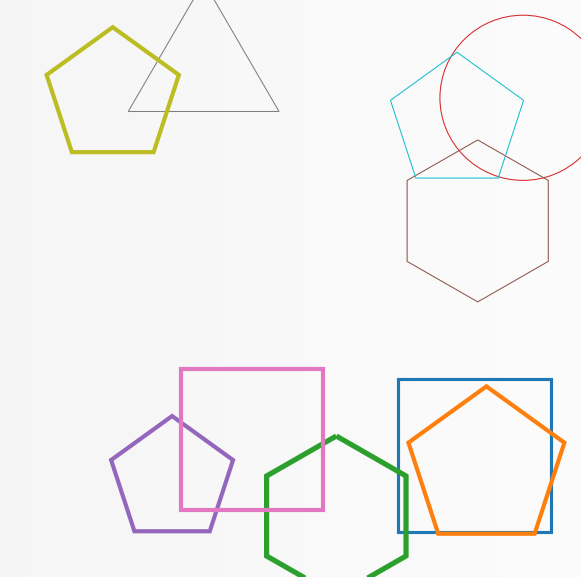[{"shape": "square", "thickness": 1.5, "radius": 0.66, "center": [0.816, 0.21]}, {"shape": "pentagon", "thickness": 2, "radius": 0.71, "center": [0.837, 0.189]}, {"shape": "hexagon", "thickness": 2.5, "radius": 0.69, "center": [0.579, 0.106]}, {"shape": "circle", "thickness": 0.5, "radius": 0.72, "center": [0.9, 0.83]}, {"shape": "pentagon", "thickness": 2, "radius": 0.55, "center": [0.296, 0.168]}, {"shape": "hexagon", "thickness": 0.5, "radius": 0.7, "center": [0.822, 0.617]}, {"shape": "square", "thickness": 2, "radius": 0.61, "center": [0.434, 0.238]}, {"shape": "triangle", "thickness": 0.5, "radius": 0.75, "center": [0.35, 0.881]}, {"shape": "pentagon", "thickness": 2, "radius": 0.6, "center": [0.194, 0.832]}, {"shape": "pentagon", "thickness": 0.5, "radius": 0.6, "center": [0.786, 0.788]}]